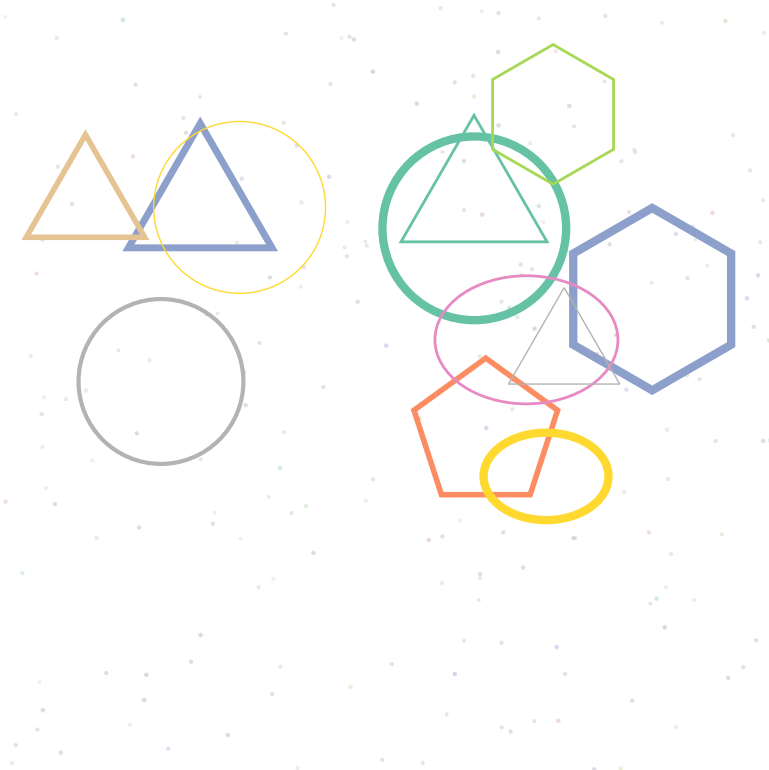[{"shape": "triangle", "thickness": 1, "radius": 0.55, "center": [0.616, 0.741]}, {"shape": "circle", "thickness": 3, "radius": 0.6, "center": [0.616, 0.703]}, {"shape": "pentagon", "thickness": 2, "radius": 0.49, "center": [0.631, 0.437]}, {"shape": "hexagon", "thickness": 3, "radius": 0.59, "center": [0.847, 0.612]}, {"shape": "triangle", "thickness": 2.5, "radius": 0.54, "center": [0.26, 0.732]}, {"shape": "oval", "thickness": 1, "radius": 0.59, "center": [0.684, 0.559]}, {"shape": "hexagon", "thickness": 1, "radius": 0.45, "center": [0.718, 0.851]}, {"shape": "oval", "thickness": 3, "radius": 0.41, "center": [0.709, 0.381]}, {"shape": "circle", "thickness": 0.5, "radius": 0.56, "center": [0.311, 0.731]}, {"shape": "triangle", "thickness": 2, "radius": 0.44, "center": [0.111, 0.736]}, {"shape": "circle", "thickness": 1.5, "radius": 0.54, "center": [0.209, 0.505]}, {"shape": "triangle", "thickness": 0.5, "radius": 0.42, "center": [0.733, 0.543]}]